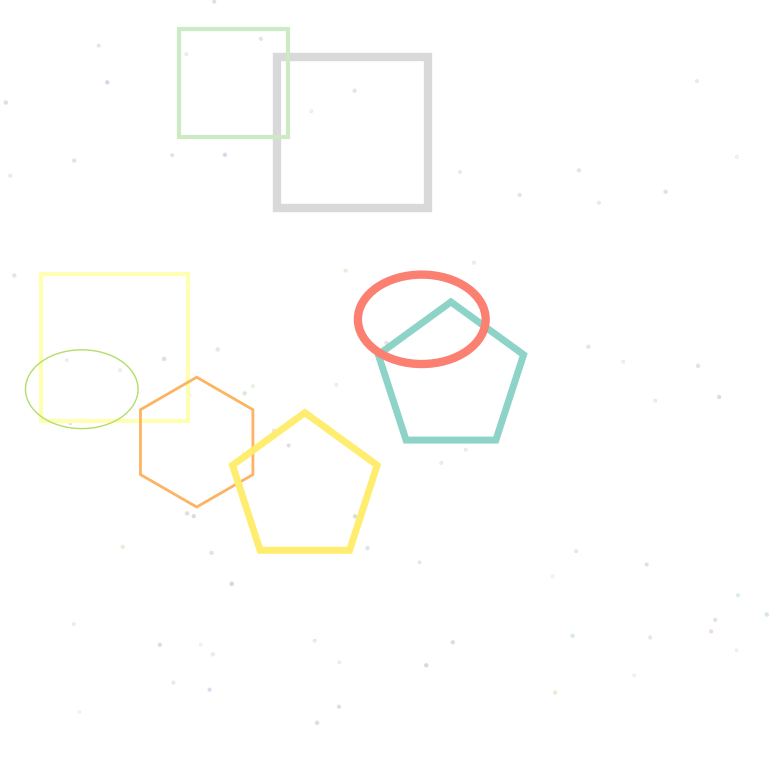[{"shape": "pentagon", "thickness": 2.5, "radius": 0.5, "center": [0.586, 0.509]}, {"shape": "square", "thickness": 1.5, "radius": 0.48, "center": [0.149, 0.548]}, {"shape": "oval", "thickness": 3, "radius": 0.41, "center": [0.548, 0.585]}, {"shape": "hexagon", "thickness": 1, "radius": 0.42, "center": [0.255, 0.426]}, {"shape": "oval", "thickness": 0.5, "radius": 0.37, "center": [0.106, 0.495]}, {"shape": "square", "thickness": 3, "radius": 0.49, "center": [0.458, 0.828]}, {"shape": "square", "thickness": 1.5, "radius": 0.35, "center": [0.304, 0.892]}, {"shape": "pentagon", "thickness": 2.5, "radius": 0.49, "center": [0.396, 0.365]}]